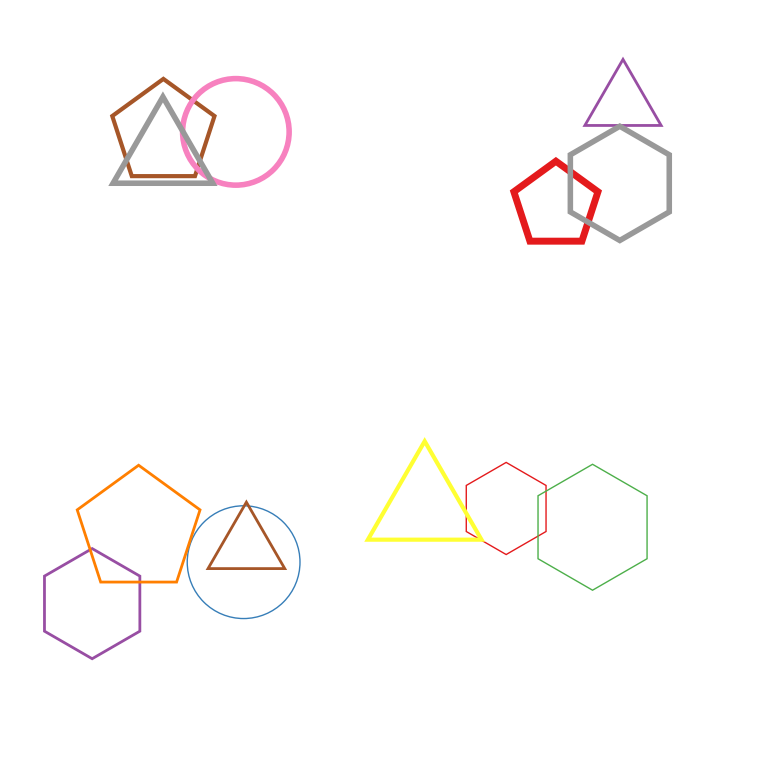[{"shape": "pentagon", "thickness": 2.5, "radius": 0.29, "center": [0.722, 0.733]}, {"shape": "hexagon", "thickness": 0.5, "radius": 0.3, "center": [0.657, 0.34]}, {"shape": "circle", "thickness": 0.5, "radius": 0.37, "center": [0.316, 0.27]}, {"shape": "hexagon", "thickness": 0.5, "radius": 0.41, "center": [0.77, 0.315]}, {"shape": "hexagon", "thickness": 1, "radius": 0.36, "center": [0.12, 0.216]}, {"shape": "triangle", "thickness": 1, "radius": 0.29, "center": [0.809, 0.866]}, {"shape": "pentagon", "thickness": 1, "radius": 0.42, "center": [0.18, 0.312]}, {"shape": "triangle", "thickness": 1.5, "radius": 0.43, "center": [0.552, 0.342]}, {"shape": "pentagon", "thickness": 1.5, "radius": 0.35, "center": [0.212, 0.828]}, {"shape": "triangle", "thickness": 1, "radius": 0.29, "center": [0.32, 0.29]}, {"shape": "circle", "thickness": 2, "radius": 0.35, "center": [0.306, 0.829]}, {"shape": "triangle", "thickness": 2, "radius": 0.37, "center": [0.212, 0.799]}, {"shape": "hexagon", "thickness": 2, "radius": 0.37, "center": [0.805, 0.762]}]